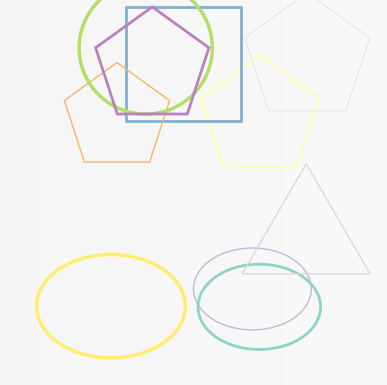[{"shape": "oval", "thickness": 2, "radius": 0.79, "center": [0.669, 0.203]}, {"shape": "pentagon", "thickness": 1.5, "radius": 0.8, "center": [0.671, 0.696]}, {"shape": "oval", "thickness": 1, "radius": 0.76, "center": [0.651, 0.249]}, {"shape": "square", "thickness": 2, "radius": 0.74, "center": [0.475, 0.833]}, {"shape": "pentagon", "thickness": 1, "radius": 0.71, "center": [0.302, 0.695]}, {"shape": "circle", "thickness": 2.5, "radius": 0.86, "center": [0.376, 0.876]}, {"shape": "triangle", "thickness": 1, "radius": 0.95, "center": [0.79, 0.384]}, {"shape": "pentagon", "thickness": 2, "radius": 0.77, "center": [0.393, 0.828]}, {"shape": "pentagon", "thickness": 0.5, "radius": 0.85, "center": [0.792, 0.849]}, {"shape": "oval", "thickness": 2.5, "radius": 0.96, "center": [0.286, 0.205]}]